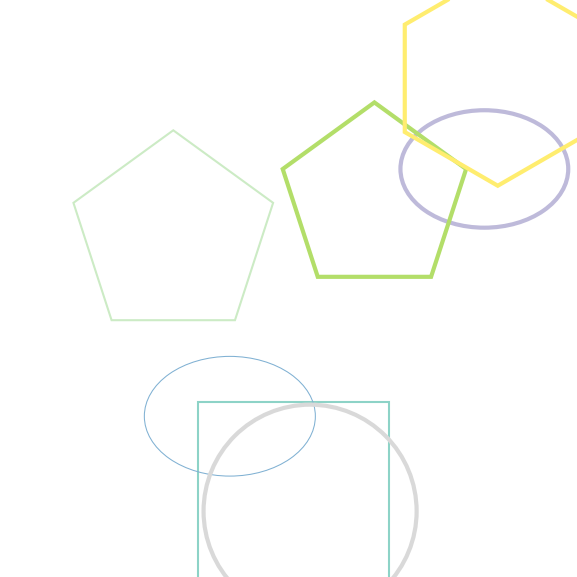[{"shape": "square", "thickness": 1, "radius": 0.82, "center": [0.509, 0.137]}, {"shape": "oval", "thickness": 2, "radius": 0.73, "center": [0.839, 0.707]}, {"shape": "oval", "thickness": 0.5, "radius": 0.74, "center": [0.398, 0.278]}, {"shape": "pentagon", "thickness": 2, "radius": 0.83, "center": [0.648, 0.655]}, {"shape": "circle", "thickness": 2, "radius": 0.92, "center": [0.537, 0.114]}, {"shape": "pentagon", "thickness": 1, "radius": 0.91, "center": [0.3, 0.592]}, {"shape": "hexagon", "thickness": 2, "radius": 0.93, "center": [0.862, 0.864]}]